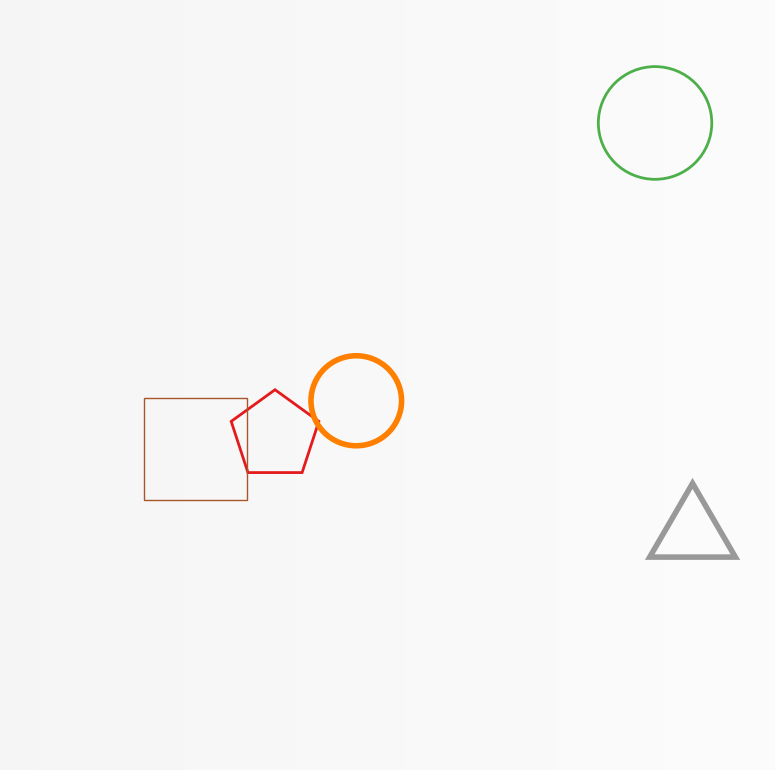[{"shape": "pentagon", "thickness": 1, "radius": 0.3, "center": [0.355, 0.434]}, {"shape": "circle", "thickness": 1, "radius": 0.37, "center": [0.845, 0.84]}, {"shape": "circle", "thickness": 2, "radius": 0.29, "center": [0.46, 0.48]}, {"shape": "square", "thickness": 0.5, "radius": 0.33, "center": [0.253, 0.417]}, {"shape": "triangle", "thickness": 2, "radius": 0.32, "center": [0.894, 0.308]}]